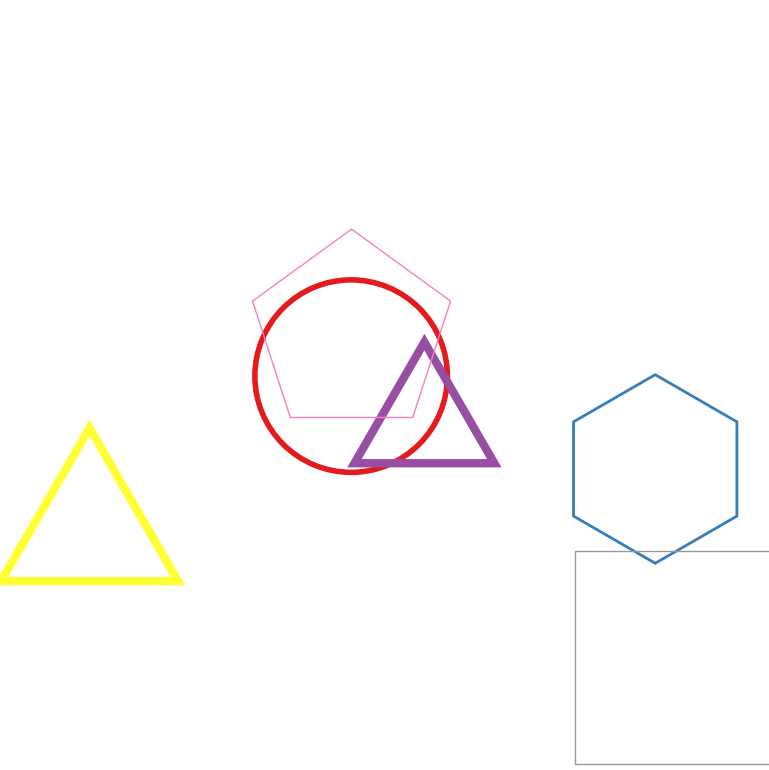[{"shape": "circle", "thickness": 2, "radius": 0.62, "center": [0.456, 0.512]}, {"shape": "hexagon", "thickness": 1, "radius": 0.61, "center": [0.851, 0.391]}, {"shape": "triangle", "thickness": 3, "radius": 0.52, "center": [0.551, 0.451]}, {"shape": "triangle", "thickness": 3, "radius": 0.66, "center": [0.116, 0.312]}, {"shape": "pentagon", "thickness": 0.5, "radius": 0.68, "center": [0.457, 0.567]}, {"shape": "square", "thickness": 0.5, "radius": 0.69, "center": [0.885, 0.146]}]